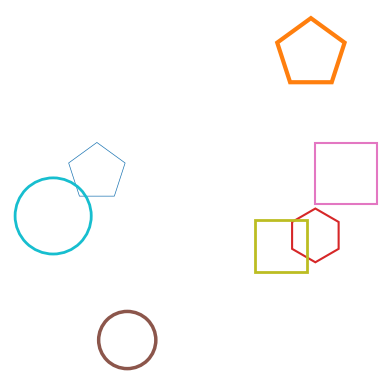[{"shape": "pentagon", "thickness": 0.5, "radius": 0.39, "center": [0.252, 0.553]}, {"shape": "pentagon", "thickness": 3, "radius": 0.46, "center": [0.808, 0.861]}, {"shape": "hexagon", "thickness": 1.5, "radius": 0.35, "center": [0.819, 0.389]}, {"shape": "circle", "thickness": 2.5, "radius": 0.37, "center": [0.33, 0.117]}, {"shape": "square", "thickness": 1.5, "radius": 0.4, "center": [0.899, 0.55]}, {"shape": "square", "thickness": 2, "radius": 0.34, "center": [0.73, 0.361]}, {"shape": "circle", "thickness": 2, "radius": 0.49, "center": [0.138, 0.439]}]